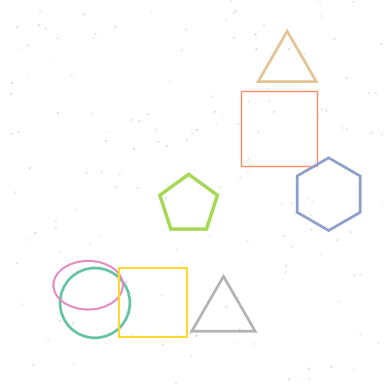[{"shape": "circle", "thickness": 2, "radius": 0.45, "center": [0.247, 0.213]}, {"shape": "square", "thickness": 1, "radius": 0.49, "center": [0.724, 0.666]}, {"shape": "hexagon", "thickness": 2, "radius": 0.47, "center": [0.854, 0.496]}, {"shape": "oval", "thickness": 1.5, "radius": 0.45, "center": [0.229, 0.259]}, {"shape": "pentagon", "thickness": 2.5, "radius": 0.39, "center": [0.49, 0.469]}, {"shape": "square", "thickness": 1.5, "radius": 0.44, "center": [0.398, 0.214]}, {"shape": "triangle", "thickness": 2, "radius": 0.44, "center": [0.746, 0.832]}, {"shape": "triangle", "thickness": 2, "radius": 0.48, "center": [0.58, 0.187]}]